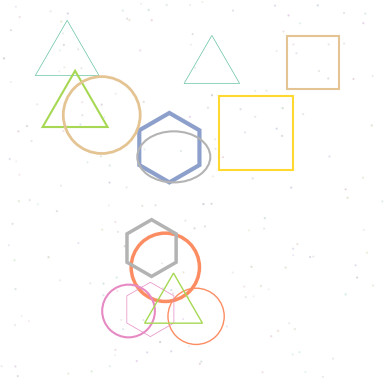[{"shape": "triangle", "thickness": 0.5, "radius": 0.48, "center": [0.174, 0.852]}, {"shape": "triangle", "thickness": 0.5, "radius": 0.42, "center": [0.55, 0.825]}, {"shape": "circle", "thickness": 1, "radius": 0.37, "center": [0.509, 0.178]}, {"shape": "circle", "thickness": 2.5, "radius": 0.44, "center": [0.429, 0.306]}, {"shape": "hexagon", "thickness": 3, "radius": 0.45, "center": [0.44, 0.616]}, {"shape": "hexagon", "thickness": 0.5, "radius": 0.35, "center": [0.391, 0.196]}, {"shape": "circle", "thickness": 1.5, "radius": 0.34, "center": [0.334, 0.192]}, {"shape": "triangle", "thickness": 1, "radius": 0.43, "center": [0.451, 0.204]}, {"shape": "triangle", "thickness": 1.5, "radius": 0.49, "center": [0.195, 0.719]}, {"shape": "square", "thickness": 1.5, "radius": 0.48, "center": [0.664, 0.656]}, {"shape": "circle", "thickness": 2, "radius": 0.5, "center": [0.264, 0.701]}, {"shape": "square", "thickness": 1.5, "radius": 0.34, "center": [0.813, 0.837]}, {"shape": "hexagon", "thickness": 2.5, "radius": 0.37, "center": [0.394, 0.356]}, {"shape": "oval", "thickness": 1.5, "radius": 0.47, "center": [0.451, 0.593]}]